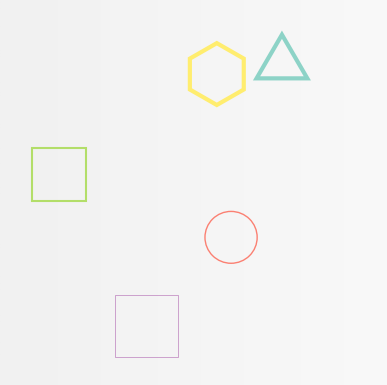[{"shape": "triangle", "thickness": 3, "radius": 0.38, "center": [0.728, 0.834]}, {"shape": "circle", "thickness": 1, "radius": 0.34, "center": [0.596, 0.384]}, {"shape": "square", "thickness": 1.5, "radius": 0.35, "center": [0.152, 0.546]}, {"shape": "square", "thickness": 0.5, "radius": 0.4, "center": [0.378, 0.154]}, {"shape": "hexagon", "thickness": 3, "radius": 0.4, "center": [0.56, 0.808]}]